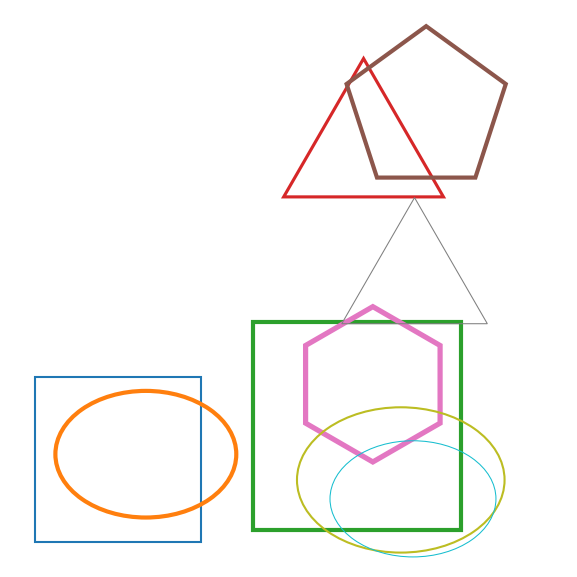[{"shape": "square", "thickness": 1, "radius": 0.72, "center": [0.204, 0.203]}, {"shape": "oval", "thickness": 2, "radius": 0.78, "center": [0.253, 0.213]}, {"shape": "square", "thickness": 2, "radius": 0.9, "center": [0.619, 0.262]}, {"shape": "triangle", "thickness": 1.5, "radius": 0.8, "center": [0.63, 0.738]}, {"shape": "pentagon", "thickness": 2, "radius": 0.72, "center": [0.738, 0.809]}, {"shape": "hexagon", "thickness": 2.5, "radius": 0.67, "center": [0.646, 0.334]}, {"shape": "triangle", "thickness": 0.5, "radius": 0.73, "center": [0.718, 0.511]}, {"shape": "oval", "thickness": 1, "radius": 0.9, "center": [0.694, 0.168]}, {"shape": "oval", "thickness": 0.5, "radius": 0.72, "center": [0.715, 0.135]}]